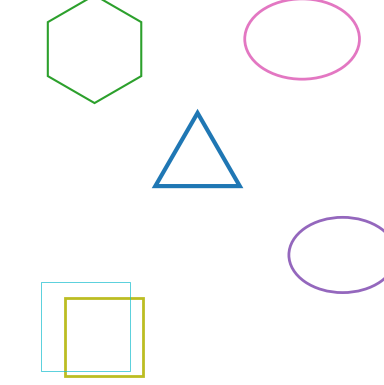[{"shape": "triangle", "thickness": 3, "radius": 0.63, "center": [0.513, 0.58]}, {"shape": "hexagon", "thickness": 1.5, "radius": 0.7, "center": [0.246, 0.872]}, {"shape": "oval", "thickness": 2, "radius": 0.7, "center": [0.89, 0.338]}, {"shape": "oval", "thickness": 2, "radius": 0.74, "center": [0.785, 0.899]}, {"shape": "square", "thickness": 2, "radius": 0.51, "center": [0.269, 0.125]}, {"shape": "square", "thickness": 0.5, "radius": 0.58, "center": [0.221, 0.151]}]